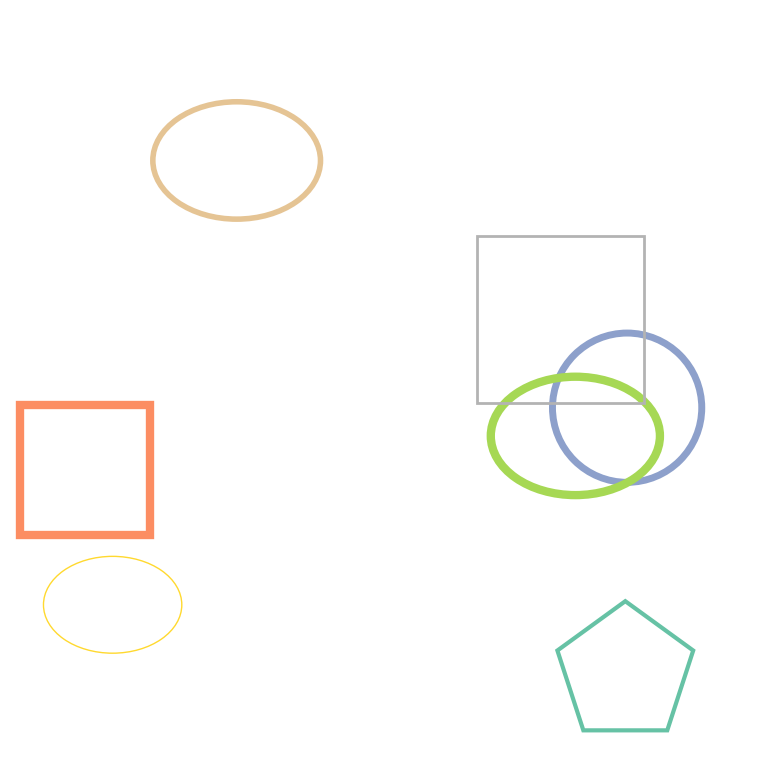[{"shape": "pentagon", "thickness": 1.5, "radius": 0.46, "center": [0.812, 0.127]}, {"shape": "square", "thickness": 3, "radius": 0.42, "center": [0.111, 0.389]}, {"shape": "circle", "thickness": 2.5, "radius": 0.48, "center": [0.814, 0.471]}, {"shape": "oval", "thickness": 3, "radius": 0.55, "center": [0.747, 0.434]}, {"shape": "oval", "thickness": 0.5, "radius": 0.45, "center": [0.146, 0.215]}, {"shape": "oval", "thickness": 2, "radius": 0.54, "center": [0.307, 0.792]}, {"shape": "square", "thickness": 1, "radius": 0.54, "center": [0.728, 0.585]}]